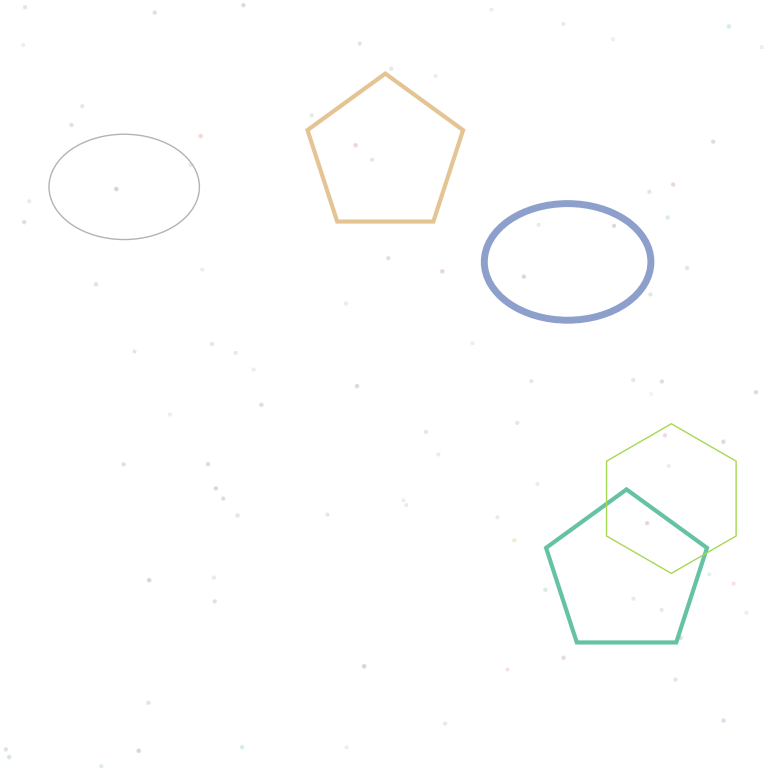[{"shape": "pentagon", "thickness": 1.5, "radius": 0.55, "center": [0.814, 0.255]}, {"shape": "oval", "thickness": 2.5, "radius": 0.54, "center": [0.737, 0.66]}, {"shape": "hexagon", "thickness": 0.5, "radius": 0.49, "center": [0.872, 0.353]}, {"shape": "pentagon", "thickness": 1.5, "radius": 0.53, "center": [0.5, 0.798]}, {"shape": "oval", "thickness": 0.5, "radius": 0.49, "center": [0.161, 0.757]}]